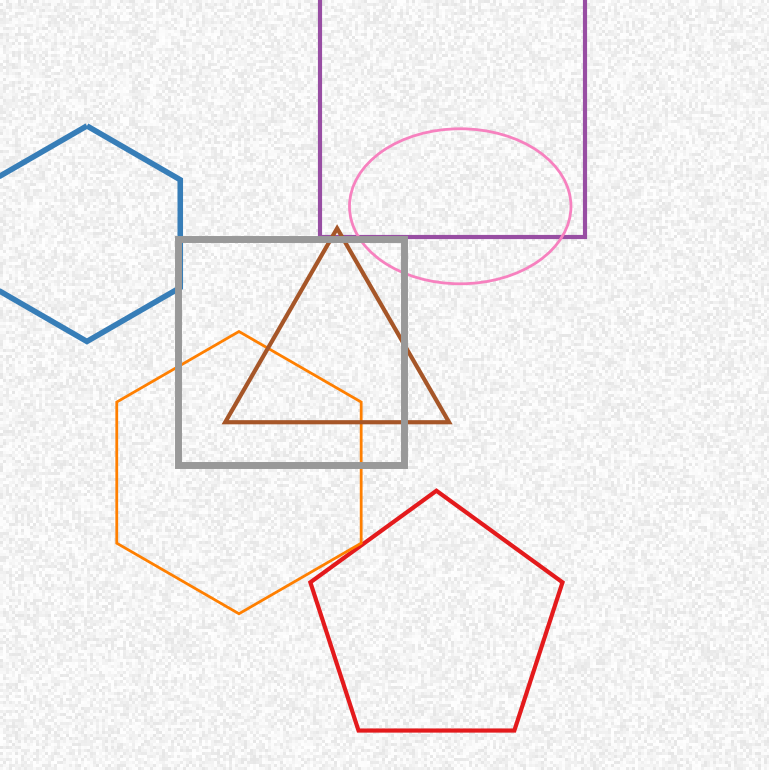[{"shape": "pentagon", "thickness": 1.5, "radius": 0.86, "center": [0.567, 0.191]}, {"shape": "hexagon", "thickness": 2, "radius": 0.7, "center": [0.113, 0.697]}, {"shape": "square", "thickness": 1.5, "radius": 0.86, "center": [0.588, 0.864]}, {"shape": "hexagon", "thickness": 1, "radius": 0.92, "center": [0.31, 0.386]}, {"shape": "triangle", "thickness": 1.5, "radius": 0.84, "center": [0.438, 0.536]}, {"shape": "oval", "thickness": 1, "radius": 0.72, "center": [0.598, 0.732]}, {"shape": "square", "thickness": 2.5, "radius": 0.73, "center": [0.378, 0.543]}]